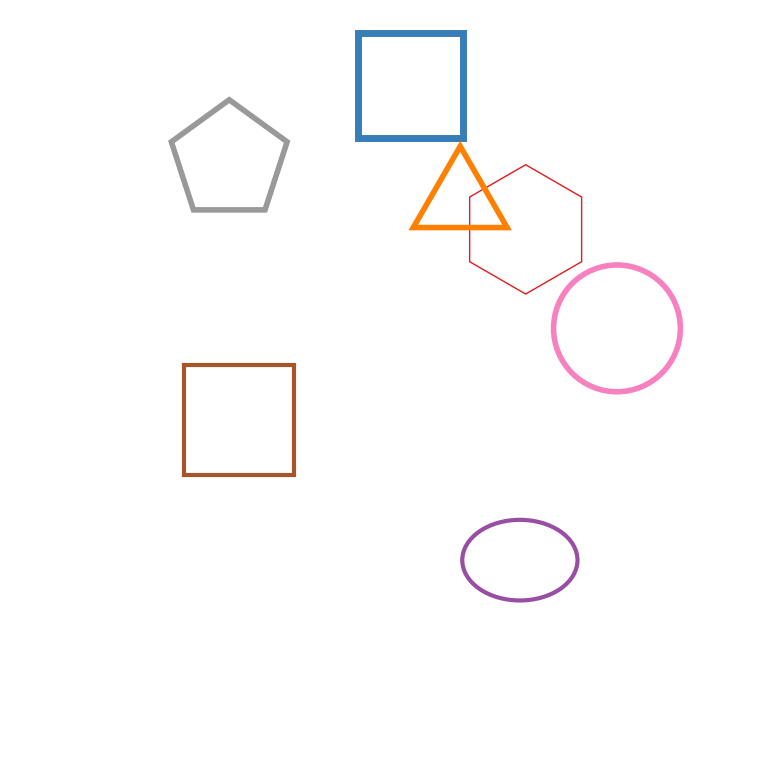[{"shape": "hexagon", "thickness": 0.5, "radius": 0.42, "center": [0.683, 0.702]}, {"shape": "square", "thickness": 2.5, "radius": 0.34, "center": [0.533, 0.888]}, {"shape": "oval", "thickness": 1.5, "radius": 0.37, "center": [0.675, 0.273]}, {"shape": "triangle", "thickness": 2, "radius": 0.35, "center": [0.598, 0.74]}, {"shape": "square", "thickness": 1.5, "radius": 0.36, "center": [0.311, 0.454]}, {"shape": "circle", "thickness": 2, "radius": 0.41, "center": [0.801, 0.574]}, {"shape": "pentagon", "thickness": 2, "radius": 0.4, "center": [0.298, 0.791]}]